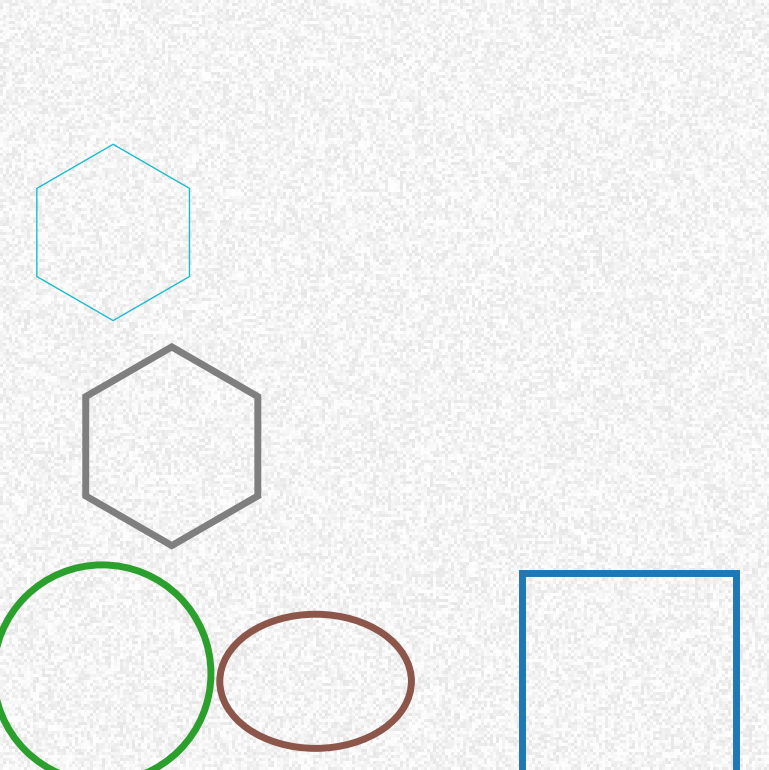[{"shape": "square", "thickness": 2.5, "radius": 0.7, "center": [0.817, 0.117]}, {"shape": "circle", "thickness": 2.5, "radius": 0.71, "center": [0.133, 0.125]}, {"shape": "oval", "thickness": 2.5, "radius": 0.62, "center": [0.41, 0.115]}, {"shape": "hexagon", "thickness": 2.5, "radius": 0.65, "center": [0.223, 0.42]}, {"shape": "hexagon", "thickness": 0.5, "radius": 0.57, "center": [0.147, 0.698]}]